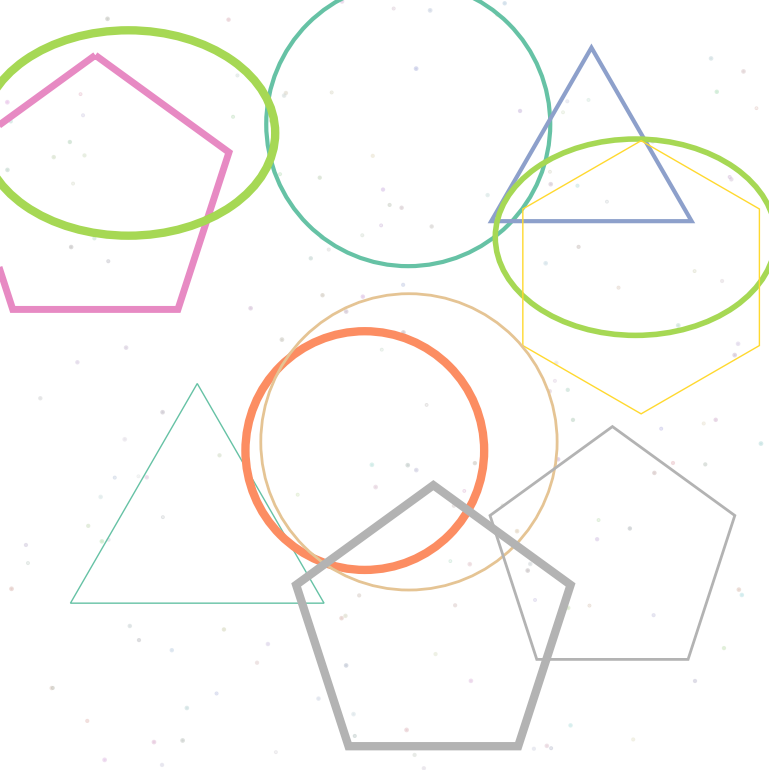[{"shape": "circle", "thickness": 1.5, "radius": 0.92, "center": [0.53, 0.839]}, {"shape": "triangle", "thickness": 0.5, "radius": 0.95, "center": [0.256, 0.312]}, {"shape": "circle", "thickness": 3, "radius": 0.78, "center": [0.474, 0.415]}, {"shape": "triangle", "thickness": 1.5, "radius": 0.75, "center": [0.768, 0.788]}, {"shape": "pentagon", "thickness": 2.5, "radius": 0.91, "center": [0.124, 0.746]}, {"shape": "oval", "thickness": 2, "radius": 0.91, "center": [0.825, 0.692]}, {"shape": "oval", "thickness": 3, "radius": 0.95, "center": [0.167, 0.827]}, {"shape": "hexagon", "thickness": 0.5, "radius": 0.89, "center": [0.833, 0.64]}, {"shape": "circle", "thickness": 1, "radius": 0.96, "center": [0.531, 0.426]}, {"shape": "pentagon", "thickness": 3, "radius": 0.94, "center": [0.563, 0.182]}, {"shape": "pentagon", "thickness": 1, "radius": 0.84, "center": [0.795, 0.279]}]